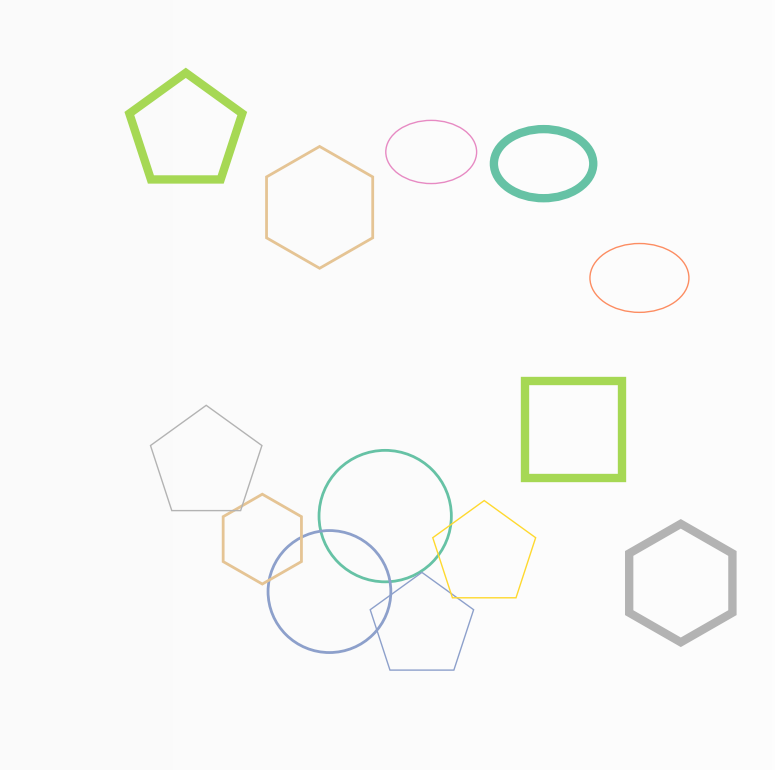[{"shape": "circle", "thickness": 1, "radius": 0.43, "center": [0.497, 0.33]}, {"shape": "oval", "thickness": 3, "radius": 0.32, "center": [0.701, 0.787]}, {"shape": "oval", "thickness": 0.5, "radius": 0.32, "center": [0.825, 0.639]}, {"shape": "pentagon", "thickness": 0.5, "radius": 0.35, "center": [0.544, 0.186]}, {"shape": "circle", "thickness": 1, "radius": 0.4, "center": [0.425, 0.232]}, {"shape": "oval", "thickness": 0.5, "radius": 0.29, "center": [0.556, 0.803]}, {"shape": "pentagon", "thickness": 3, "radius": 0.38, "center": [0.24, 0.829]}, {"shape": "square", "thickness": 3, "radius": 0.32, "center": [0.74, 0.442]}, {"shape": "pentagon", "thickness": 0.5, "radius": 0.35, "center": [0.625, 0.28]}, {"shape": "hexagon", "thickness": 1, "radius": 0.29, "center": [0.338, 0.3]}, {"shape": "hexagon", "thickness": 1, "radius": 0.4, "center": [0.412, 0.731]}, {"shape": "hexagon", "thickness": 3, "radius": 0.38, "center": [0.878, 0.243]}, {"shape": "pentagon", "thickness": 0.5, "radius": 0.38, "center": [0.266, 0.398]}]